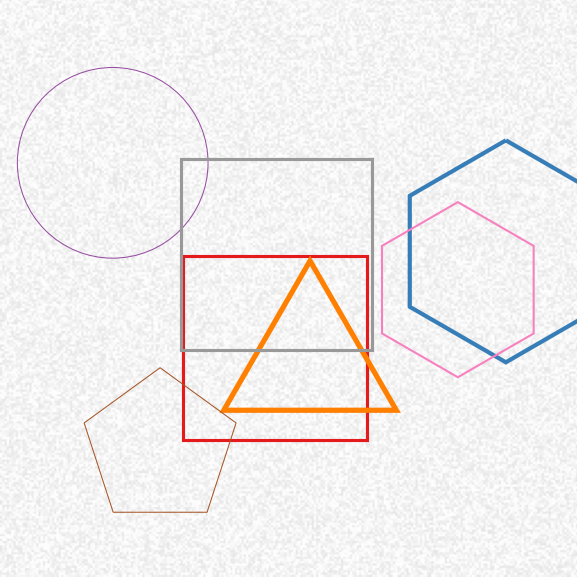[{"shape": "square", "thickness": 1.5, "radius": 0.8, "center": [0.476, 0.396]}, {"shape": "hexagon", "thickness": 2, "radius": 0.96, "center": [0.876, 0.564]}, {"shape": "circle", "thickness": 0.5, "radius": 0.83, "center": [0.195, 0.717]}, {"shape": "triangle", "thickness": 2.5, "radius": 0.86, "center": [0.537, 0.375]}, {"shape": "pentagon", "thickness": 0.5, "radius": 0.69, "center": [0.277, 0.224]}, {"shape": "hexagon", "thickness": 1, "radius": 0.76, "center": [0.793, 0.498]}, {"shape": "square", "thickness": 1.5, "radius": 0.83, "center": [0.479, 0.559]}]